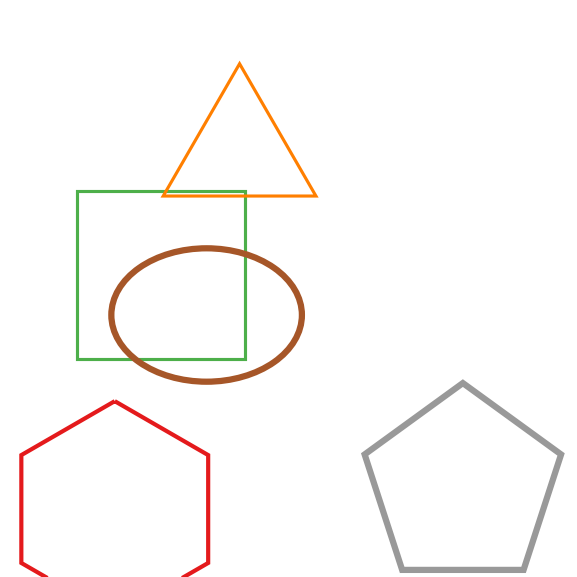[{"shape": "hexagon", "thickness": 2, "radius": 0.93, "center": [0.199, 0.118]}, {"shape": "square", "thickness": 1.5, "radius": 0.73, "center": [0.278, 0.523]}, {"shape": "triangle", "thickness": 1.5, "radius": 0.76, "center": [0.415, 0.736]}, {"shape": "oval", "thickness": 3, "radius": 0.82, "center": [0.358, 0.454]}, {"shape": "pentagon", "thickness": 3, "radius": 0.89, "center": [0.801, 0.157]}]